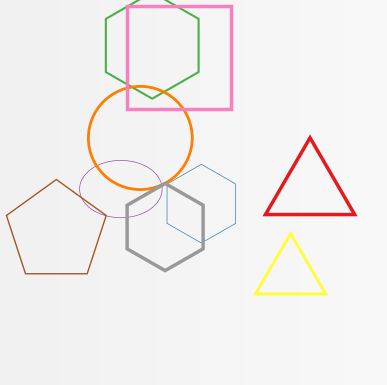[{"shape": "triangle", "thickness": 2.5, "radius": 0.66, "center": [0.8, 0.509]}, {"shape": "hexagon", "thickness": 0.5, "radius": 0.51, "center": [0.52, 0.471]}, {"shape": "hexagon", "thickness": 1.5, "radius": 0.69, "center": [0.393, 0.882]}, {"shape": "oval", "thickness": 0.5, "radius": 0.53, "center": [0.312, 0.509]}, {"shape": "circle", "thickness": 2, "radius": 0.67, "center": [0.362, 0.642]}, {"shape": "triangle", "thickness": 2, "radius": 0.52, "center": [0.75, 0.289]}, {"shape": "pentagon", "thickness": 1, "radius": 0.68, "center": [0.145, 0.398]}, {"shape": "square", "thickness": 2.5, "radius": 0.67, "center": [0.462, 0.851]}, {"shape": "hexagon", "thickness": 2.5, "radius": 0.57, "center": [0.426, 0.41]}]